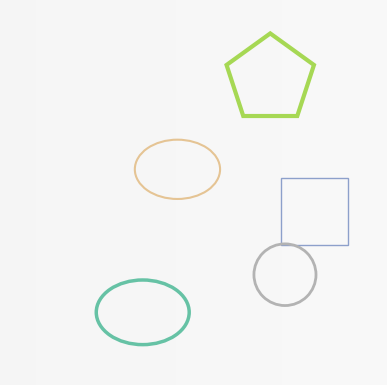[{"shape": "oval", "thickness": 2.5, "radius": 0.6, "center": [0.368, 0.189]}, {"shape": "square", "thickness": 1, "radius": 0.43, "center": [0.811, 0.451]}, {"shape": "pentagon", "thickness": 3, "radius": 0.59, "center": [0.697, 0.795]}, {"shape": "oval", "thickness": 1.5, "radius": 0.55, "center": [0.458, 0.56]}, {"shape": "circle", "thickness": 2, "radius": 0.4, "center": [0.735, 0.286]}]